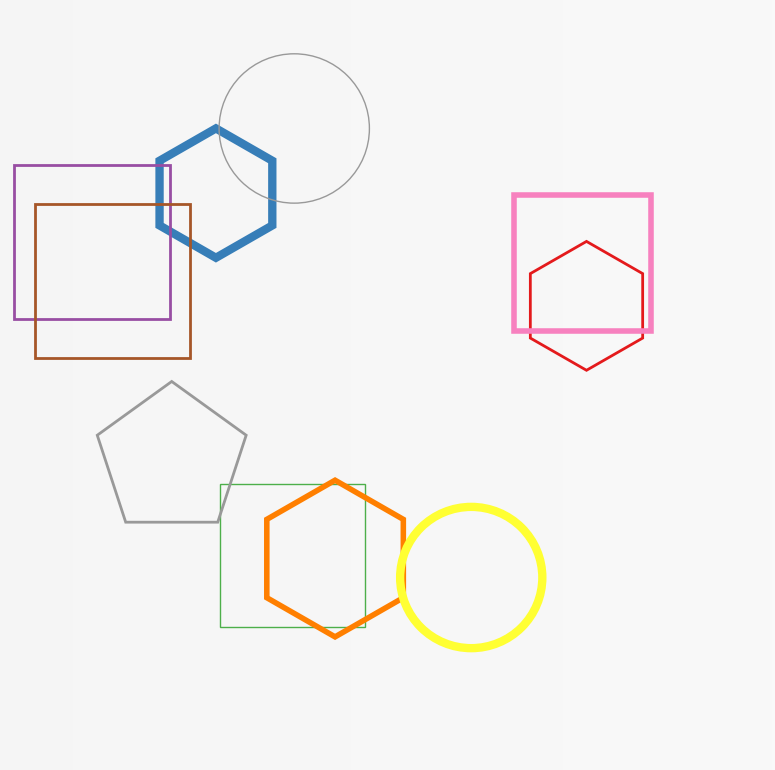[{"shape": "hexagon", "thickness": 1, "radius": 0.42, "center": [0.757, 0.603]}, {"shape": "hexagon", "thickness": 3, "radius": 0.42, "center": [0.279, 0.749]}, {"shape": "square", "thickness": 0.5, "radius": 0.47, "center": [0.377, 0.278]}, {"shape": "square", "thickness": 1, "radius": 0.5, "center": [0.119, 0.686]}, {"shape": "hexagon", "thickness": 2, "radius": 0.51, "center": [0.432, 0.275]}, {"shape": "circle", "thickness": 3, "radius": 0.46, "center": [0.608, 0.25]}, {"shape": "square", "thickness": 1, "radius": 0.5, "center": [0.145, 0.635]}, {"shape": "square", "thickness": 2, "radius": 0.44, "center": [0.752, 0.659]}, {"shape": "circle", "thickness": 0.5, "radius": 0.48, "center": [0.38, 0.833]}, {"shape": "pentagon", "thickness": 1, "radius": 0.51, "center": [0.222, 0.404]}]